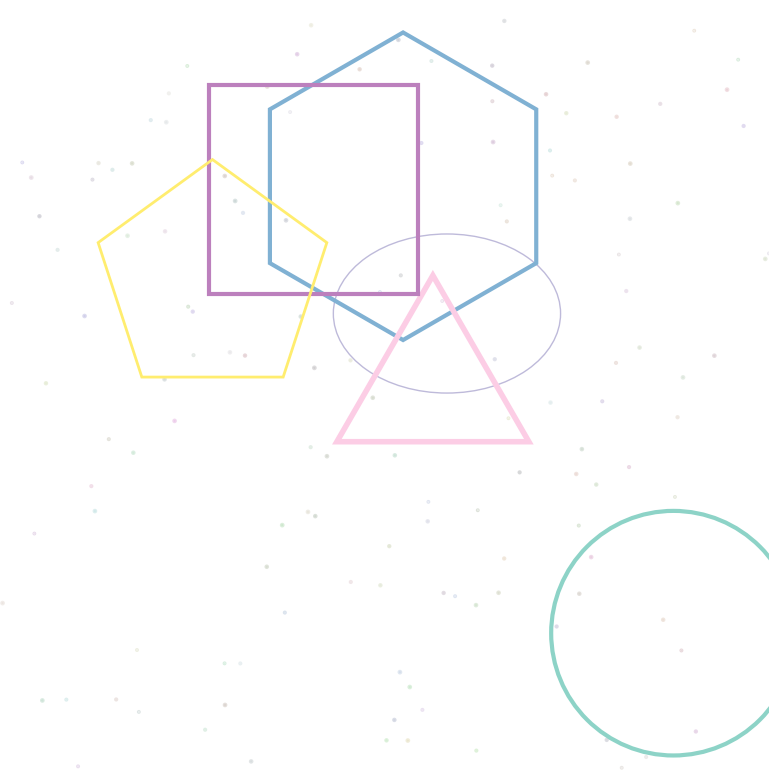[{"shape": "circle", "thickness": 1.5, "radius": 0.79, "center": [0.875, 0.178]}, {"shape": "oval", "thickness": 0.5, "radius": 0.74, "center": [0.58, 0.593]}, {"shape": "hexagon", "thickness": 1.5, "radius": 1.0, "center": [0.523, 0.758]}, {"shape": "triangle", "thickness": 2, "radius": 0.72, "center": [0.562, 0.498]}, {"shape": "square", "thickness": 1.5, "radius": 0.68, "center": [0.407, 0.754]}, {"shape": "pentagon", "thickness": 1, "radius": 0.78, "center": [0.276, 0.637]}]